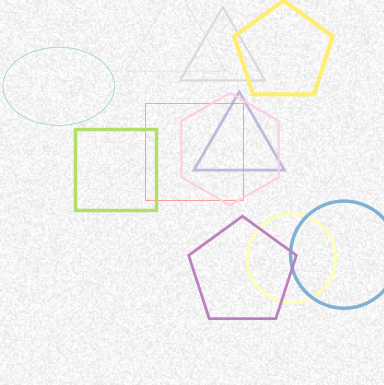[{"shape": "oval", "thickness": 0.5, "radius": 0.72, "center": [0.153, 0.776]}, {"shape": "circle", "thickness": 2, "radius": 0.58, "center": [0.757, 0.33]}, {"shape": "triangle", "thickness": 2, "radius": 0.68, "center": [0.621, 0.626]}, {"shape": "square", "thickness": 0.5, "radius": 0.63, "center": [0.504, 0.606]}, {"shape": "circle", "thickness": 2.5, "radius": 0.7, "center": [0.894, 0.339]}, {"shape": "square", "thickness": 2.5, "radius": 0.53, "center": [0.301, 0.559]}, {"shape": "hexagon", "thickness": 1.5, "radius": 0.73, "center": [0.597, 0.613]}, {"shape": "triangle", "thickness": 1.5, "radius": 0.64, "center": [0.578, 0.855]}, {"shape": "pentagon", "thickness": 2, "radius": 0.74, "center": [0.63, 0.291]}, {"shape": "triangle", "thickness": 0.5, "radius": 0.75, "center": [0.456, 0.89]}, {"shape": "pentagon", "thickness": 3, "radius": 0.67, "center": [0.736, 0.864]}]